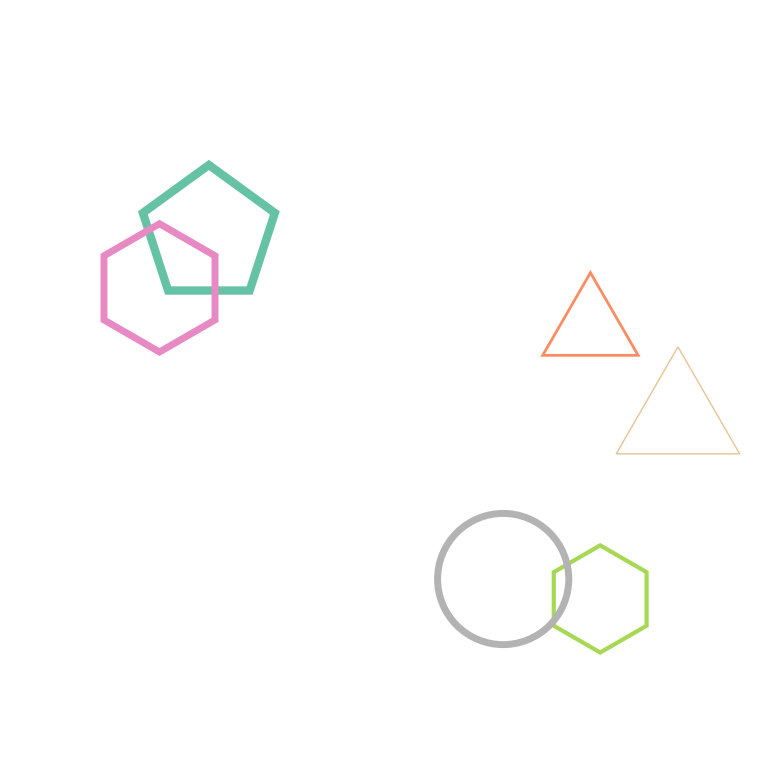[{"shape": "pentagon", "thickness": 3, "radius": 0.45, "center": [0.271, 0.696]}, {"shape": "triangle", "thickness": 1, "radius": 0.36, "center": [0.767, 0.574]}, {"shape": "hexagon", "thickness": 2.5, "radius": 0.42, "center": [0.207, 0.626]}, {"shape": "hexagon", "thickness": 1.5, "radius": 0.35, "center": [0.779, 0.222]}, {"shape": "triangle", "thickness": 0.5, "radius": 0.46, "center": [0.88, 0.457]}, {"shape": "circle", "thickness": 2.5, "radius": 0.43, "center": [0.653, 0.248]}]